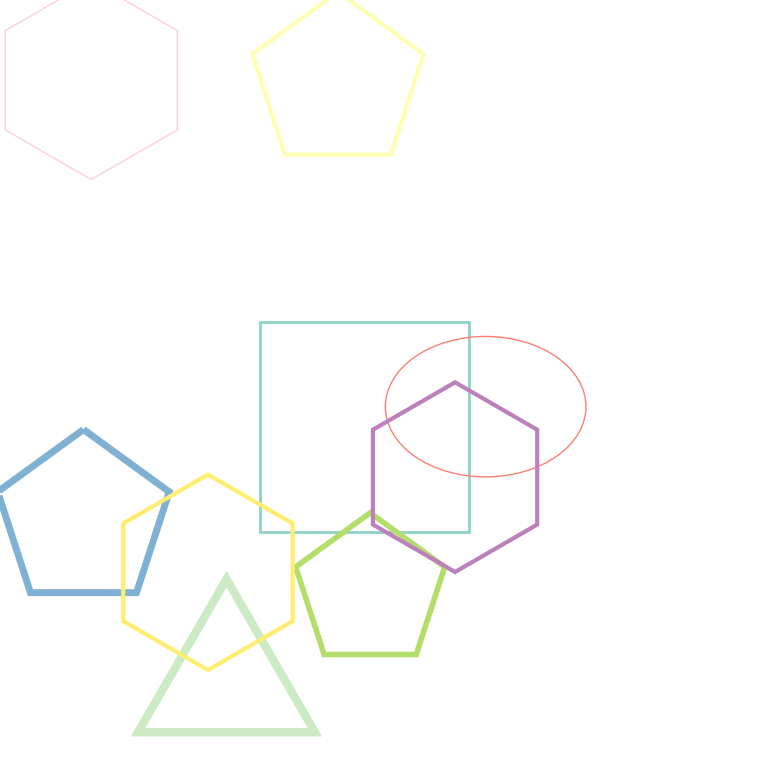[{"shape": "square", "thickness": 1, "radius": 0.68, "center": [0.473, 0.445]}, {"shape": "pentagon", "thickness": 1.5, "radius": 0.58, "center": [0.439, 0.894]}, {"shape": "oval", "thickness": 0.5, "radius": 0.65, "center": [0.631, 0.472]}, {"shape": "pentagon", "thickness": 2.5, "radius": 0.59, "center": [0.108, 0.325]}, {"shape": "pentagon", "thickness": 2, "radius": 0.51, "center": [0.481, 0.232]}, {"shape": "hexagon", "thickness": 0.5, "radius": 0.65, "center": [0.119, 0.896]}, {"shape": "hexagon", "thickness": 1.5, "radius": 0.62, "center": [0.591, 0.38]}, {"shape": "triangle", "thickness": 3, "radius": 0.66, "center": [0.294, 0.115]}, {"shape": "hexagon", "thickness": 1.5, "radius": 0.63, "center": [0.27, 0.257]}]